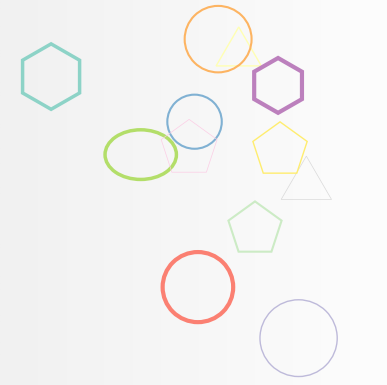[{"shape": "hexagon", "thickness": 2.5, "radius": 0.42, "center": [0.132, 0.801]}, {"shape": "triangle", "thickness": 1, "radius": 0.34, "center": [0.616, 0.862]}, {"shape": "circle", "thickness": 1, "radius": 0.5, "center": [0.771, 0.122]}, {"shape": "circle", "thickness": 3, "radius": 0.46, "center": [0.511, 0.254]}, {"shape": "circle", "thickness": 1.5, "radius": 0.35, "center": [0.502, 0.684]}, {"shape": "circle", "thickness": 1.5, "radius": 0.43, "center": [0.563, 0.898]}, {"shape": "oval", "thickness": 2.5, "radius": 0.46, "center": [0.363, 0.598]}, {"shape": "pentagon", "thickness": 0.5, "radius": 0.38, "center": [0.488, 0.614]}, {"shape": "triangle", "thickness": 0.5, "radius": 0.38, "center": [0.791, 0.519]}, {"shape": "hexagon", "thickness": 3, "radius": 0.36, "center": [0.718, 0.778]}, {"shape": "pentagon", "thickness": 1.5, "radius": 0.36, "center": [0.658, 0.405]}, {"shape": "pentagon", "thickness": 1, "radius": 0.37, "center": [0.723, 0.61]}]